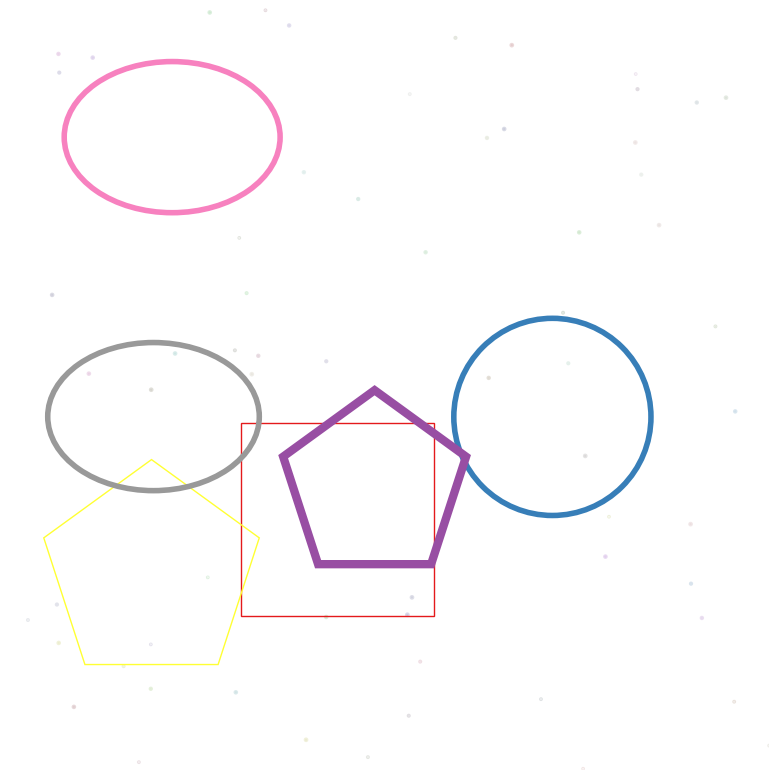[{"shape": "square", "thickness": 0.5, "radius": 0.63, "center": [0.438, 0.325]}, {"shape": "circle", "thickness": 2, "radius": 0.64, "center": [0.717, 0.459]}, {"shape": "pentagon", "thickness": 3, "radius": 0.62, "center": [0.486, 0.368]}, {"shape": "pentagon", "thickness": 0.5, "radius": 0.74, "center": [0.197, 0.256]}, {"shape": "oval", "thickness": 2, "radius": 0.7, "center": [0.224, 0.822]}, {"shape": "oval", "thickness": 2, "radius": 0.69, "center": [0.199, 0.459]}]